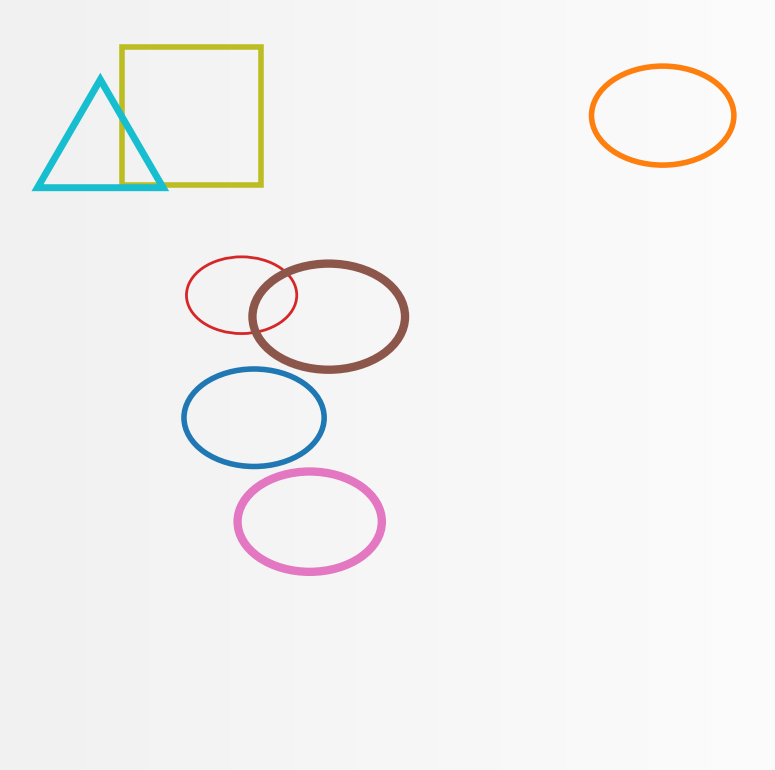[{"shape": "oval", "thickness": 2, "radius": 0.45, "center": [0.328, 0.457]}, {"shape": "oval", "thickness": 2, "radius": 0.46, "center": [0.855, 0.85]}, {"shape": "oval", "thickness": 1, "radius": 0.36, "center": [0.312, 0.617]}, {"shape": "oval", "thickness": 3, "radius": 0.49, "center": [0.424, 0.589]}, {"shape": "oval", "thickness": 3, "radius": 0.47, "center": [0.4, 0.322]}, {"shape": "square", "thickness": 2, "radius": 0.45, "center": [0.247, 0.849]}, {"shape": "triangle", "thickness": 2.5, "radius": 0.47, "center": [0.129, 0.803]}]